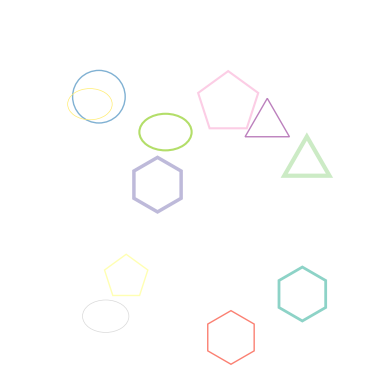[{"shape": "hexagon", "thickness": 2, "radius": 0.35, "center": [0.785, 0.236]}, {"shape": "pentagon", "thickness": 1, "radius": 0.3, "center": [0.328, 0.28]}, {"shape": "hexagon", "thickness": 2.5, "radius": 0.35, "center": [0.409, 0.52]}, {"shape": "hexagon", "thickness": 1, "radius": 0.35, "center": [0.6, 0.123]}, {"shape": "circle", "thickness": 1, "radius": 0.34, "center": [0.257, 0.749]}, {"shape": "oval", "thickness": 1.5, "radius": 0.34, "center": [0.43, 0.657]}, {"shape": "pentagon", "thickness": 1.5, "radius": 0.41, "center": [0.593, 0.733]}, {"shape": "oval", "thickness": 0.5, "radius": 0.3, "center": [0.275, 0.179]}, {"shape": "triangle", "thickness": 1, "radius": 0.33, "center": [0.694, 0.678]}, {"shape": "triangle", "thickness": 3, "radius": 0.34, "center": [0.797, 0.578]}, {"shape": "oval", "thickness": 0.5, "radius": 0.29, "center": [0.234, 0.729]}]